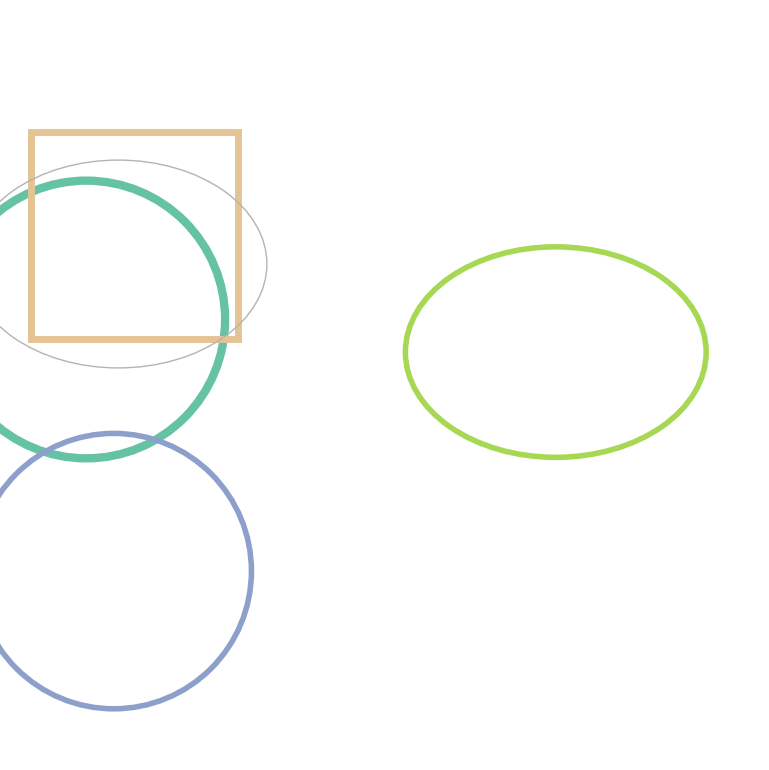[{"shape": "circle", "thickness": 3, "radius": 0.9, "center": [0.112, 0.585]}, {"shape": "circle", "thickness": 2, "radius": 0.89, "center": [0.148, 0.258]}, {"shape": "oval", "thickness": 2, "radius": 0.98, "center": [0.722, 0.543]}, {"shape": "square", "thickness": 2.5, "radius": 0.67, "center": [0.175, 0.694]}, {"shape": "oval", "thickness": 0.5, "radius": 0.96, "center": [0.154, 0.657]}]